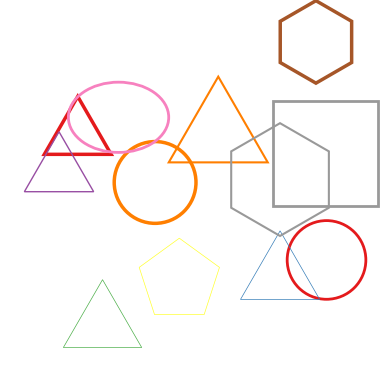[{"shape": "circle", "thickness": 2, "radius": 0.51, "center": [0.848, 0.325]}, {"shape": "triangle", "thickness": 2.5, "radius": 0.5, "center": [0.202, 0.649]}, {"shape": "triangle", "thickness": 0.5, "radius": 0.59, "center": [0.728, 0.282]}, {"shape": "triangle", "thickness": 0.5, "radius": 0.59, "center": [0.266, 0.156]}, {"shape": "triangle", "thickness": 1, "radius": 0.52, "center": [0.153, 0.554]}, {"shape": "triangle", "thickness": 1.5, "radius": 0.74, "center": [0.567, 0.652]}, {"shape": "circle", "thickness": 2.5, "radius": 0.53, "center": [0.403, 0.526]}, {"shape": "pentagon", "thickness": 0.5, "radius": 0.55, "center": [0.466, 0.272]}, {"shape": "hexagon", "thickness": 2.5, "radius": 0.54, "center": [0.821, 0.891]}, {"shape": "oval", "thickness": 2, "radius": 0.65, "center": [0.308, 0.695]}, {"shape": "square", "thickness": 2, "radius": 0.68, "center": [0.846, 0.602]}, {"shape": "hexagon", "thickness": 1.5, "radius": 0.73, "center": [0.727, 0.534]}]